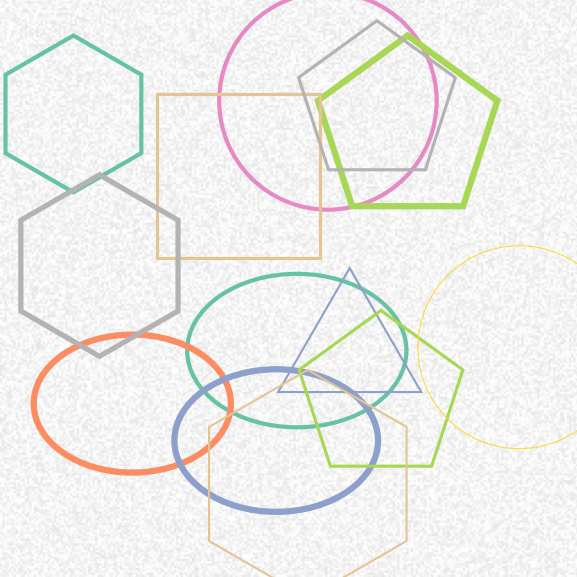[{"shape": "hexagon", "thickness": 2, "radius": 0.68, "center": [0.127, 0.802]}, {"shape": "oval", "thickness": 2, "radius": 0.95, "center": [0.514, 0.392]}, {"shape": "oval", "thickness": 3, "radius": 0.85, "center": [0.229, 0.3]}, {"shape": "oval", "thickness": 3, "radius": 0.88, "center": [0.478, 0.236]}, {"shape": "triangle", "thickness": 1, "radius": 0.72, "center": [0.606, 0.392]}, {"shape": "circle", "thickness": 2, "radius": 0.94, "center": [0.568, 0.824]}, {"shape": "pentagon", "thickness": 1.5, "radius": 0.75, "center": [0.66, 0.313]}, {"shape": "pentagon", "thickness": 3, "radius": 0.82, "center": [0.706, 0.774]}, {"shape": "circle", "thickness": 0.5, "radius": 0.88, "center": [0.899, 0.398]}, {"shape": "square", "thickness": 1.5, "radius": 0.71, "center": [0.413, 0.694]}, {"shape": "hexagon", "thickness": 1, "radius": 0.99, "center": [0.533, 0.161]}, {"shape": "hexagon", "thickness": 2.5, "radius": 0.79, "center": [0.172, 0.539]}, {"shape": "pentagon", "thickness": 1.5, "radius": 0.71, "center": [0.653, 0.821]}]